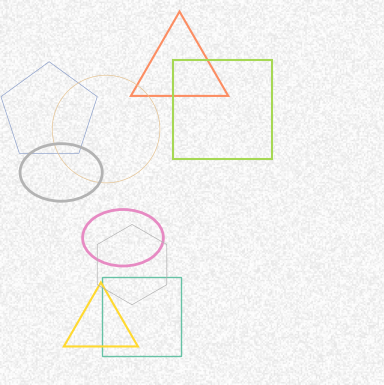[{"shape": "square", "thickness": 1, "radius": 0.51, "center": [0.368, 0.178]}, {"shape": "triangle", "thickness": 1.5, "radius": 0.73, "center": [0.466, 0.824]}, {"shape": "pentagon", "thickness": 0.5, "radius": 0.66, "center": [0.128, 0.708]}, {"shape": "oval", "thickness": 2, "radius": 0.52, "center": [0.319, 0.382]}, {"shape": "square", "thickness": 1.5, "radius": 0.64, "center": [0.579, 0.716]}, {"shape": "triangle", "thickness": 1.5, "radius": 0.55, "center": [0.262, 0.156]}, {"shape": "circle", "thickness": 0.5, "radius": 0.7, "center": [0.276, 0.665]}, {"shape": "oval", "thickness": 2, "radius": 0.53, "center": [0.159, 0.552]}, {"shape": "hexagon", "thickness": 0.5, "radius": 0.52, "center": [0.343, 0.313]}]